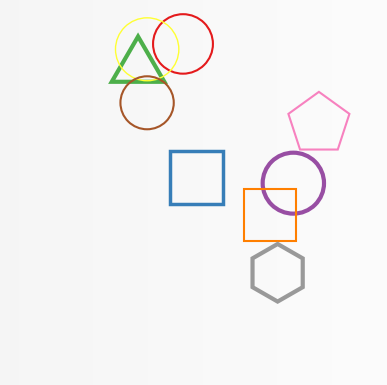[{"shape": "circle", "thickness": 1.5, "radius": 0.39, "center": [0.472, 0.886]}, {"shape": "square", "thickness": 2.5, "radius": 0.34, "center": [0.506, 0.539]}, {"shape": "triangle", "thickness": 3, "radius": 0.39, "center": [0.356, 0.827]}, {"shape": "circle", "thickness": 3, "radius": 0.4, "center": [0.757, 0.524]}, {"shape": "square", "thickness": 1.5, "radius": 0.34, "center": [0.696, 0.44]}, {"shape": "circle", "thickness": 1, "radius": 0.41, "center": [0.38, 0.872]}, {"shape": "circle", "thickness": 1.5, "radius": 0.34, "center": [0.38, 0.733]}, {"shape": "pentagon", "thickness": 1.5, "radius": 0.41, "center": [0.823, 0.679]}, {"shape": "hexagon", "thickness": 3, "radius": 0.37, "center": [0.716, 0.292]}]